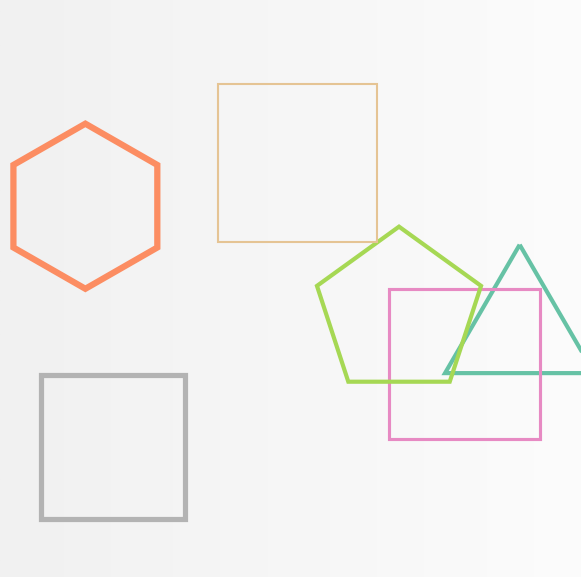[{"shape": "triangle", "thickness": 2, "radius": 0.74, "center": [0.894, 0.427]}, {"shape": "hexagon", "thickness": 3, "radius": 0.71, "center": [0.147, 0.642]}, {"shape": "square", "thickness": 1.5, "radius": 0.65, "center": [0.799, 0.369]}, {"shape": "pentagon", "thickness": 2, "radius": 0.74, "center": [0.686, 0.458]}, {"shape": "square", "thickness": 1, "radius": 0.68, "center": [0.511, 0.717]}, {"shape": "square", "thickness": 2.5, "radius": 0.62, "center": [0.194, 0.224]}]